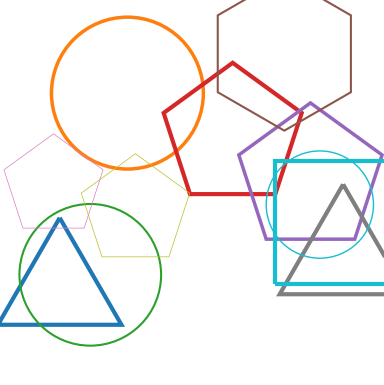[{"shape": "triangle", "thickness": 3, "radius": 0.93, "center": [0.155, 0.249]}, {"shape": "circle", "thickness": 2.5, "radius": 0.99, "center": [0.331, 0.758]}, {"shape": "circle", "thickness": 1.5, "radius": 0.92, "center": [0.234, 0.286]}, {"shape": "pentagon", "thickness": 3, "radius": 0.94, "center": [0.604, 0.648]}, {"shape": "pentagon", "thickness": 2.5, "radius": 0.98, "center": [0.806, 0.537]}, {"shape": "hexagon", "thickness": 1.5, "radius": 1.0, "center": [0.739, 0.86]}, {"shape": "pentagon", "thickness": 0.5, "radius": 0.68, "center": [0.139, 0.517]}, {"shape": "triangle", "thickness": 3, "radius": 0.95, "center": [0.891, 0.331]}, {"shape": "pentagon", "thickness": 0.5, "radius": 0.74, "center": [0.352, 0.453]}, {"shape": "square", "thickness": 3, "radius": 0.8, "center": [0.874, 0.421]}, {"shape": "circle", "thickness": 1, "radius": 0.7, "center": [0.831, 0.469]}]